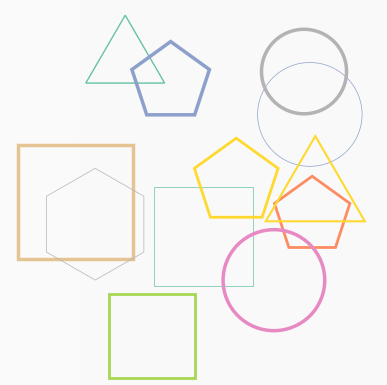[{"shape": "triangle", "thickness": 1, "radius": 0.59, "center": [0.323, 0.843]}, {"shape": "square", "thickness": 0.5, "radius": 0.64, "center": [0.526, 0.385]}, {"shape": "pentagon", "thickness": 2, "radius": 0.51, "center": [0.806, 0.44]}, {"shape": "circle", "thickness": 0.5, "radius": 0.67, "center": [0.8, 0.703]}, {"shape": "pentagon", "thickness": 2.5, "radius": 0.53, "center": [0.44, 0.787]}, {"shape": "circle", "thickness": 2.5, "radius": 0.66, "center": [0.707, 0.272]}, {"shape": "square", "thickness": 2, "radius": 0.55, "center": [0.392, 0.127]}, {"shape": "pentagon", "thickness": 2, "radius": 0.57, "center": [0.61, 0.528]}, {"shape": "triangle", "thickness": 1.5, "radius": 0.74, "center": [0.814, 0.499]}, {"shape": "square", "thickness": 2.5, "radius": 0.74, "center": [0.194, 0.475]}, {"shape": "hexagon", "thickness": 0.5, "radius": 0.73, "center": [0.246, 0.418]}, {"shape": "circle", "thickness": 2.5, "radius": 0.55, "center": [0.785, 0.814]}]